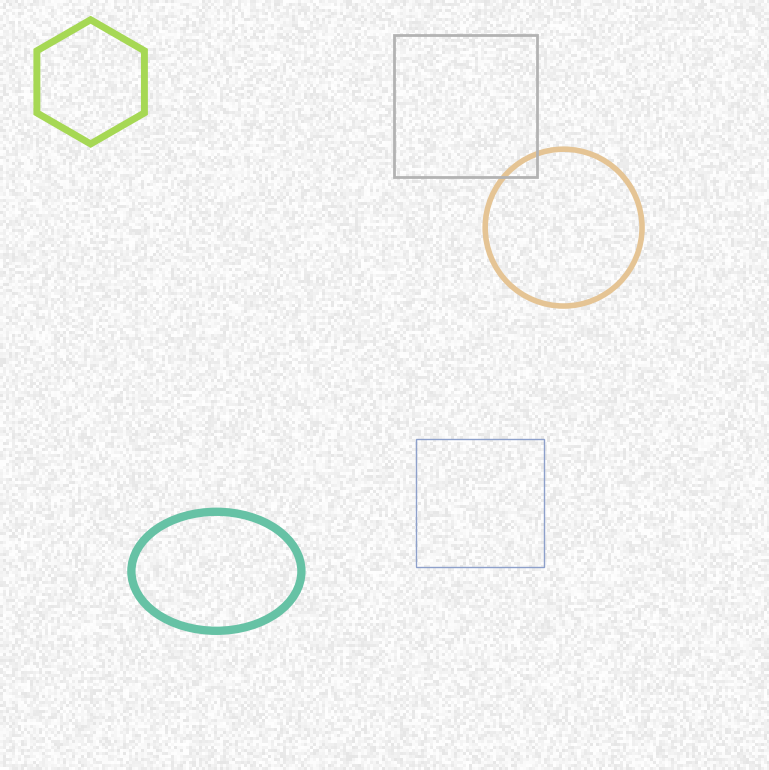[{"shape": "oval", "thickness": 3, "radius": 0.55, "center": [0.281, 0.258]}, {"shape": "square", "thickness": 0.5, "radius": 0.42, "center": [0.623, 0.347]}, {"shape": "hexagon", "thickness": 2.5, "radius": 0.4, "center": [0.118, 0.894]}, {"shape": "circle", "thickness": 2, "radius": 0.51, "center": [0.732, 0.704]}, {"shape": "square", "thickness": 1, "radius": 0.46, "center": [0.605, 0.862]}]